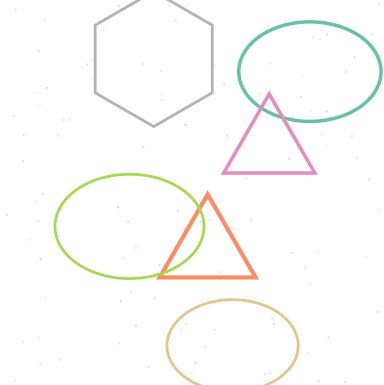[{"shape": "oval", "thickness": 2.5, "radius": 0.92, "center": [0.805, 0.814]}, {"shape": "triangle", "thickness": 3, "radius": 0.72, "center": [0.539, 0.351]}, {"shape": "triangle", "thickness": 2.5, "radius": 0.68, "center": [0.699, 0.619]}, {"shape": "oval", "thickness": 2, "radius": 0.97, "center": [0.336, 0.412]}, {"shape": "oval", "thickness": 2, "radius": 0.85, "center": [0.604, 0.102]}, {"shape": "hexagon", "thickness": 2, "radius": 0.88, "center": [0.399, 0.847]}]